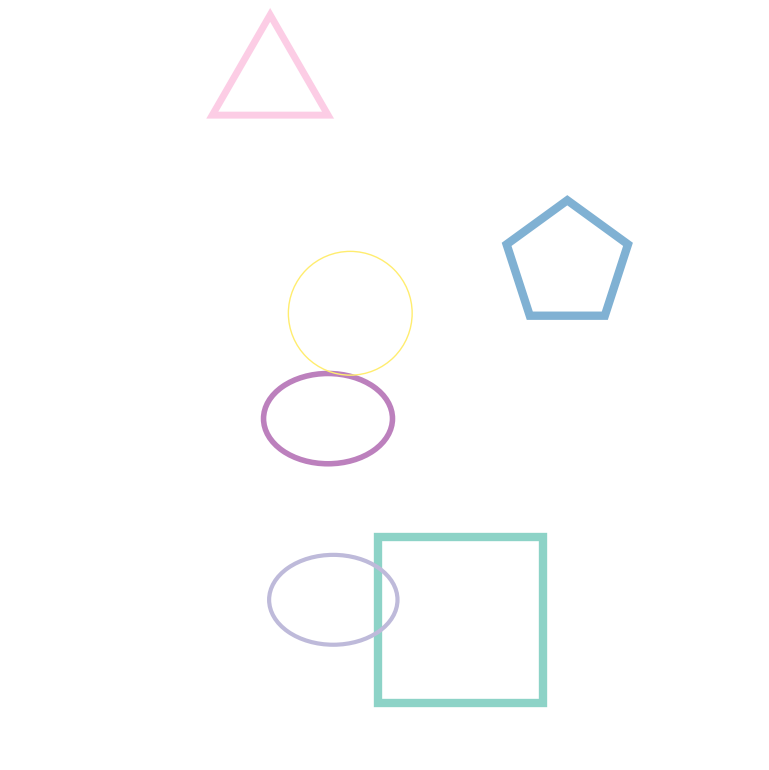[{"shape": "square", "thickness": 3, "radius": 0.54, "center": [0.598, 0.195]}, {"shape": "oval", "thickness": 1.5, "radius": 0.42, "center": [0.433, 0.221]}, {"shape": "pentagon", "thickness": 3, "radius": 0.41, "center": [0.737, 0.657]}, {"shape": "triangle", "thickness": 2.5, "radius": 0.43, "center": [0.351, 0.894]}, {"shape": "oval", "thickness": 2, "radius": 0.42, "center": [0.426, 0.456]}, {"shape": "circle", "thickness": 0.5, "radius": 0.4, "center": [0.455, 0.593]}]